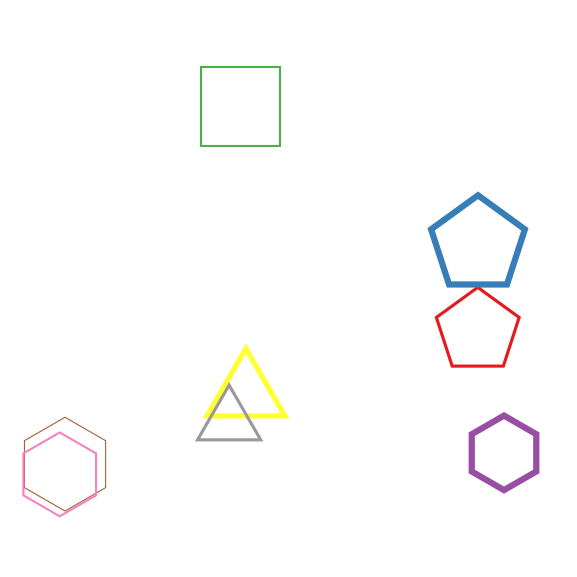[{"shape": "pentagon", "thickness": 1.5, "radius": 0.38, "center": [0.827, 0.426]}, {"shape": "pentagon", "thickness": 3, "radius": 0.43, "center": [0.828, 0.576]}, {"shape": "square", "thickness": 1, "radius": 0.34, "center": [0.417, 0.815]}, {"shape": "hexagon", "thickness": 3, "radius": 0.32, "center": [0.873, 0.215]}, {"shape": "triangle", "thickness": 2.5, "radius": 0.39, "center": [0.426, 0.318]}, {"shape": "hexagon", "thickness": 0.5, "radius": 0.41, "center": [0.113, 0.195]}, {"shape": "hexagon", "thickness": 1, "radius": 0.36, "center": [0.103, 0.178]}, {"shape": "triangle", "thickness": 1.5, "radius": 0.32, "center": [0.397, 0.269]}]